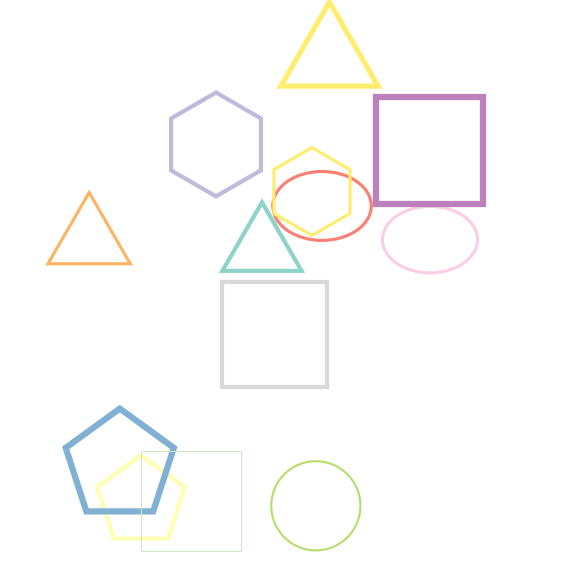[{"shape": "triangle", "thickness": 2, "radius": 0.4, "center": [0.454, 0.57]}, {"shape": "pentagon", "thickness": 2, "radius": 0.4, "center": [0.244, 0.131]}, {"shape": "hexagon", "thickness": 2, "radius": 0.45, "center": [0.374, 0.749]}, {"shape": "oval", "thickness": 1.5, "radius": 0.43, "center": [0.558, 0.643]}, {"shape": "pentagon", "thickness": 3, "radius": 0.49, "center": [0.207, 0.193]}, {"shape": "triangle", "thickness": 1.5, "radius": 0.41, "center": [0.154, 0.584]}, {"shape": "circle", "thickness": 1, "radius": 0.39, "center": [0.547, 0.123]}, {"shape": "oval", "thickness": 1.5, "radius": 0.41, "center": [0.745, 0.584]}, {"shape": "square", "thickness": 2, "radius": 0.45, "center": [0.476, 0.42]}, {"shape": "square", "thickness": 3, "radius": 0.46, "center": [0.744, 0.738]}, {"shape": "square", "thickness": 0.5, "radius": 0.43, "center": [0.331, 0.132]}, {"shape": "hexagon", "thickness": 1.5, "radius": 0.38, "center": [0.54, 0.667]}, {"shape": "triangle", "thickness": 2.5, "radius": 0.49, "center": [0.57, 0.899]}]